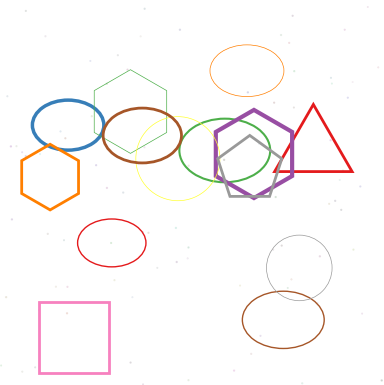[{"shape": "oval", "thickness": 1, "radius": 0.44, "center": [0.29, 0.369]}, {"shape": "triangle", "thickness": 2, "radius": 0.58, "center": [0.814, 0.612]}, {"shape": "oval", "thickness": 2.5, "radius": 0.46, "center": [0.177, 0.675]}, {"shape": "oval", "thickness": 1.5, "radius": 0.59, "center": [0.584, 0.609]}, {"shape": "hexagon", "thickness": 0.5, "radius": 0.54, "center": [0.339, 0.71]}, {"shape": "hexagon", "thickness": 3, "radius": 0.57, "center": [0.66, 0.6]}, {"shape": "hexagon", "thickness": 2, "radius": 0.43, "center": [0.13, 0.54]}, {"shape": "oval", "thickness": 0.5, "radius": 0.48, "center": [0.641, 0.816]}, {"shape": "circle", "thickness": 0.5, "radius": 0.55, "center": [0.462, 0.588]}, {"shape": "oval", "thickness": 2, "radius": 0.51, "center": [0.37, 0.648]}, {"shape": "oval", "thickness": 1, "radius": 0.53, "center": [0.736, 0.169]}, {"shape": "square", "thickness": 2, "radius": 0.46, "center": [0.192, 0.123]}, {"shape": "circle", "thickness": 0.5, "radius": 0.43, "center": [0.777, 0.304]}, {"shape": "pentagon", "thickness": 2, "radius": 0.44, "center": [0.649, 0.561]}]